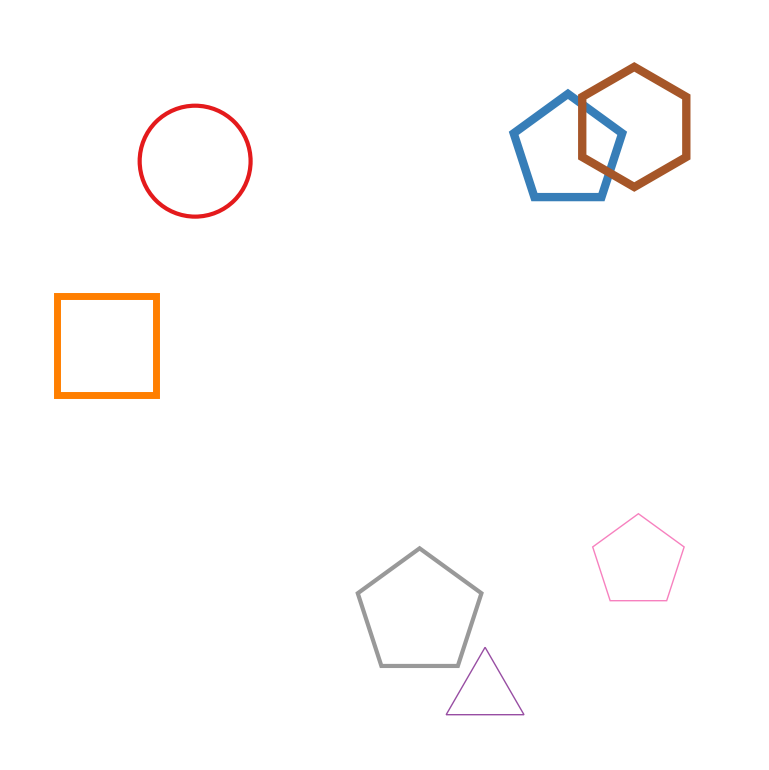[{"shape": "circle", "thickness": 1.5, "radius": 0.36, "center": [0.253, 0.791]}, {"shape": "pentagon", "thickness": 3, "radius": 0.37, "center": [0.738, 0.804]}, {"shape": "triangle", "thickness": 0.5, "radius": 0.29, "center": [0.63, 0.101]}, {"shape": "square", "thickness": 2.5, "radius": 0.32, "center": [0.138, 0.552]}, {"shape": "hexagon", "thickness": 3, "radius": 0.39, "center": [0.824, 0.835]}, {"shape": "pentagon", "thickness": 0.5, "radius": 0.31, "center": [0.829, 0.27]}, {"shape": "pentagon", "thickness": 1.5, "radius": 0.42, "center": [0.545, 0.203]}]